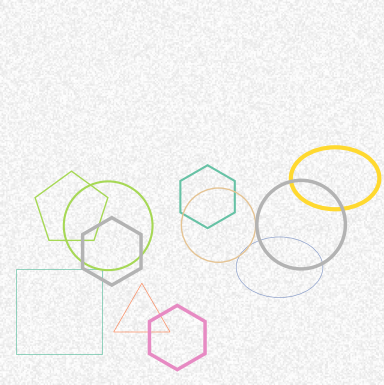[{"shape": "hexagon", "thickness": 1.5, "radius": 0.41, "center": [0.539, 0.489]}, {"shape": "square", "thickness": 0.5, "radius": 0.55, "center": [0.153, 0.191]}, {"shape": "triangle", "thickness": 0.5, "radius": 0.42, "center": [0.368, 0.18]}, {"shape": "oval", "thickness": 0.5, "radius": 0.56, "center": [0.726, 0.306]}, {"shape": "hexagon", "thickness": 2.5, "radius": 0.42, "center": [0.46, 0.123]}, {"shape": "pentagon", "thickness": 1, "radius": 0.5, "center": [0.186, 0.456]}, {"shape": "circle", "thickness": 1.5, "radius": 0.58, "center": [0.281, 0.414]}, {"shape": "oval", "thickness": 3, "radius": 0.57, "center": [0.87, 0.537]}, {"shape": "circle", "thickness": 1, "radius": 0.48, "center": [0.567, 0.415]}, {"shape": "circle", "thickness": 2.5, "radius": 0.58, "center": [0.782, 0.417]}, {"shape": "hexagon", "thickness": 2.5, "radius": 0.44, "center": [0.29, 0.347]}]